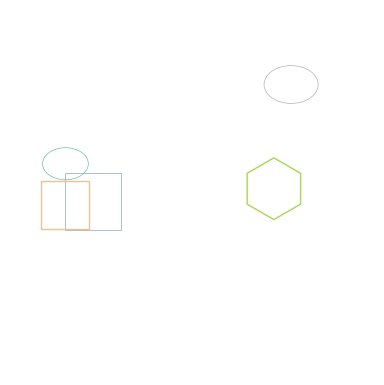[{"shape": "oval", "thickness": 0.5, "radius": 0.3, "center": [0.17, 0.575]}, {"shape": "square", "thickness": 0.5, "radius": 0.37, "center": [0.242, 0.476]}, {"shape": "hexagon", "thickness": 1, "radius": 0.4, "center": [0.711, 0.51]}, {"shape": "square", "thickness": 1, "radius": 0.31, "center": [0.17, 0.467]}, {"shape": "oval", "thickness": 0.5, "radius": 0.35, "center": [0.756, 0.78]}]